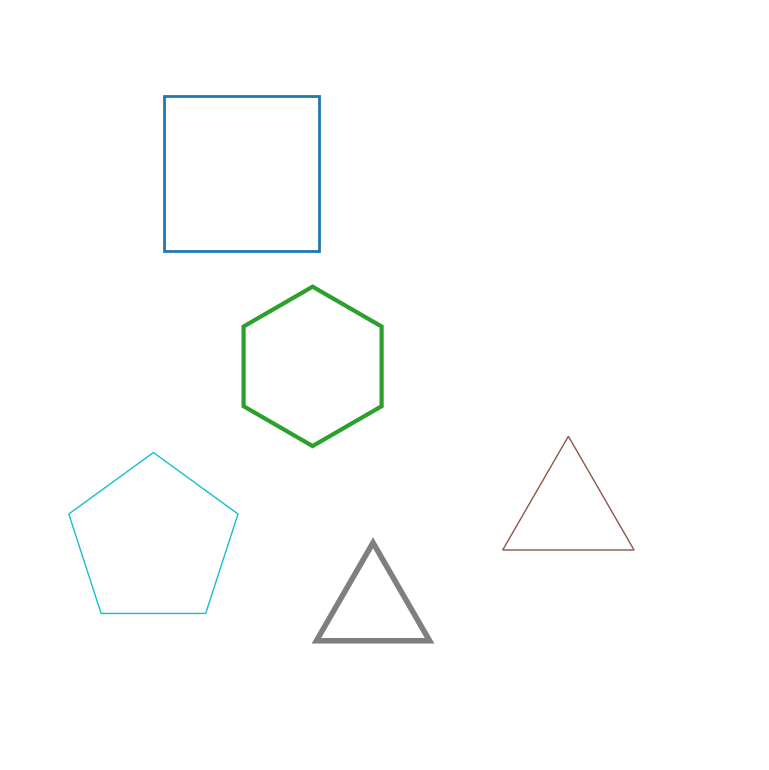[{"shape": "square", "thickness": 1, "radius": 0.5, "center": [0.314, 0.775]}, {"shape": "hexagon", "thickness": 1.5, "radius": 0.52, "center": [0.406, 0.524]}, {"shape": "triangle", "thickness": 0.5, "radius": 0.49, "center": [0.738, 0.335]}, {"shape": "triangle", "thickness": 2, "radius": 0.42, "center": [0.484, 0.21]}, {"shape": "pentagon", "thickness": 0.5, "radius": 0.58, "center": [0.199, 0.297]}]